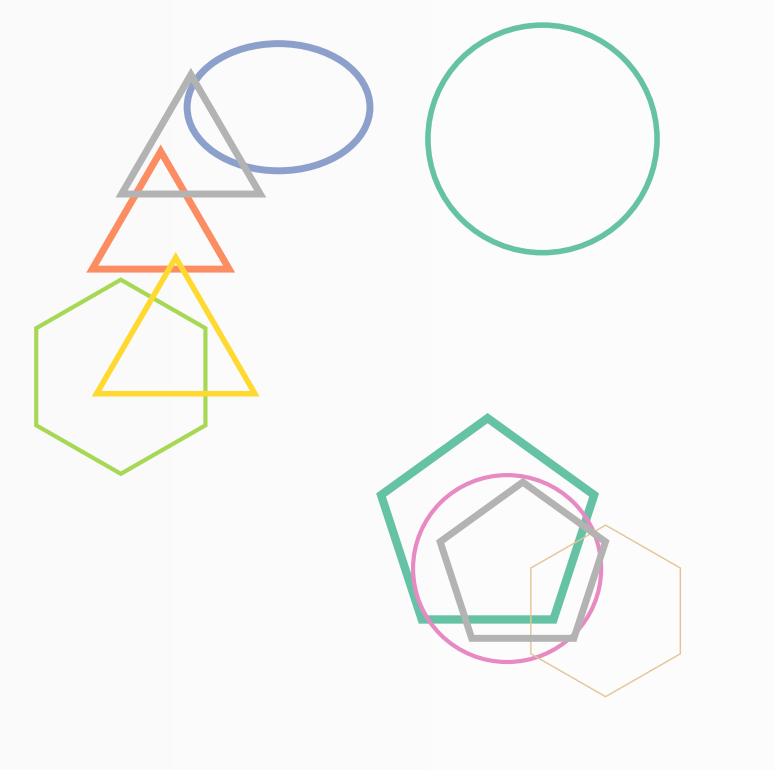[{"shape": "circle", "thickness": 2, "radius": 0.74, "center": [0.7, 0.82]}, {"shape": "pentagon", "thickness": 3, "radius": 0.72, "center": [0.629, 0.312]}, {"shape": "triangle", "thickness": 2.5, "radius": 0.51, "center": [0.207, 0.701]}, {"shape": "oval", "thickness": 2.5, "radius": 0.59, "center": [0.359, 0.861]}, {"shape": "circle", "thickness": 1.5, "radius": 0.61, "center": [0.654, 0.262]}, {"shape": "hexagon", "thickness": 1.5, "radius": 0.63, "center": [0.156, 0.511]}, {"shape": "triangle", "thickness": 2, "radius": 0.59, "center": [0.227, 0.548]}, {"shape": "hexagon", "thickness": 0.5, "radius": 0.56, "center": [0.781, 0.207]}, {"shape": "triangle", "thickness": 2.5, "radius": 0.52, "center": [0.246, 0.8]}, {"shape": "pentagon", "thickness": 2.5, "radius": 0.56, "center": [0.675, 0.262]}]